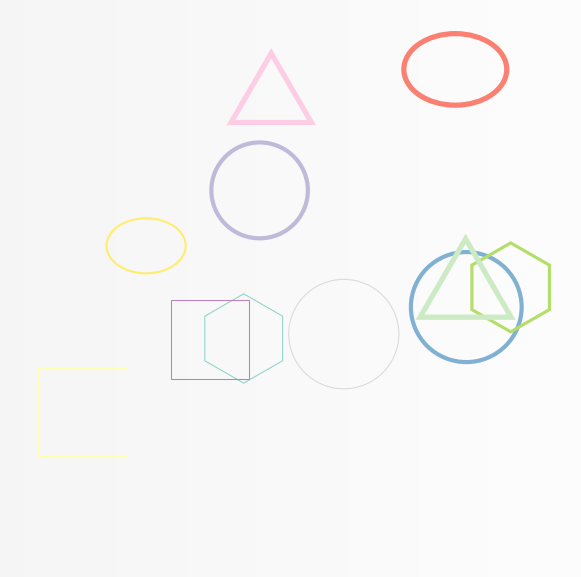[{"shape": "hexagon", "thickness": 0.5, "radius": 0.39, "center": [0.419, 0.413]}, {"shape": "square", "thickness": 0.5, "radius": 0.38, "center": [0.142, 0.286]}, {"shape": "circle", "thickness": 2, "radius": 0.42, "center": [0.447, 0.669]}, {"shape": "oval", "thickness": 2.5, "radius": 0.44, "center": [0.783, 0.879]}, {"shape": "circle", "thickness": 2, "radius": 0.48, "center": [0.802, 0.467]}, {"shape": "hexagon", "thickness": 1.5, "radius": 0.38, "center": [0.879, 0.502]}, {"shape": "triangle", "thickness": 2.5, "radius": 0.4, "center": [0.467, 0.827]}, {"shape": "circle", "thickness": 0.5, "radius": 0.47, "center": [0.591, 0.421]}, {"shape": "square", "thickness": 0.5, "radius": 0.34, "center": [0.361, 0.411]}, {"shape": "triangle", "thickness": 2.5, "radius": 0.45, "center": [0.801, 0.495]}, {"shape": "oval", "thickness": 1, "radius": 0.34, "center": [0.251, 0.574]}]